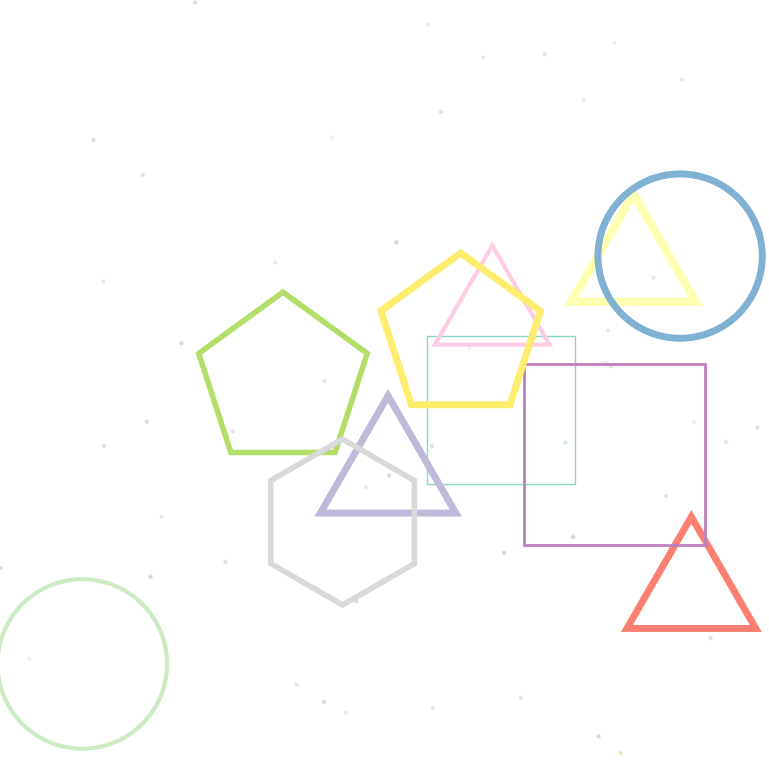[{"shape": "square", "thickness": 0.5, "radius": 0.48, "center": [0.651, 0.467]}, {"shape": "triangle", "thickness": 3, "radius": 0.47, "center": [0.823, 0.655]}, {"shape": "triangle", "thickness": 2.5, "radius": 0.51, "center": [0.504, 0.384]}, {"shape": "triangle", "thickness": 2.5, "radius": 0.48, "center": [0.898, 0.232]}, {"shape": "circle", "thickness": 2.5, "radius": 0.53, "center": [0.883, 0.667]}, {"shape": "pentagon", "thickness": 2, "radius": 0.58, "center": [0.367, 0.505]}, {"shape": "triangle", "thickness": 1.5, "radius": 0.43, "center": [0.639, 0.595]}, {"shape": "hexagon", "thickness": 2, "radius": 0.54, "center": [0.445, 0.322]}, {"shape": "square", "thickness": 1, "radius": 0.59, "center": [0.798, 0.41]}, {"shape": "circle", "thickness": 1.5, "radius": 0.55, "center": [0.107, 0.138]}, {"shape": "pentagon", "thickness": 2.5, "radius": 0.54, "center": [0.598, 0.563]}]